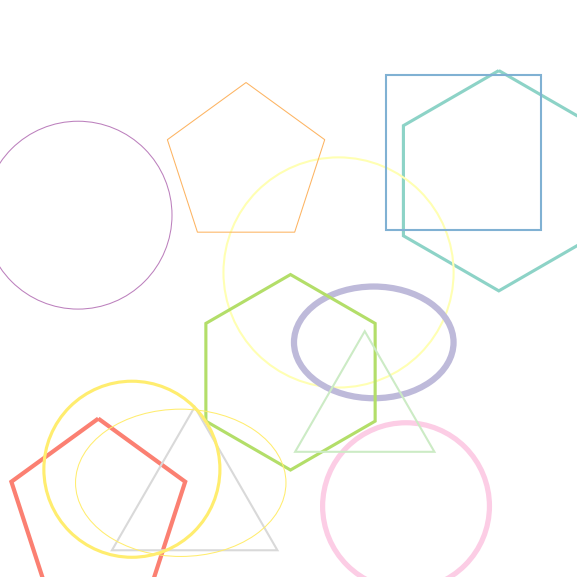[{"shape": "hexagon", "thickness": 1.5, "radius": 0.95, "center": [0.864, 0.686]}, {"shape": "circle", "thickness": 1, "radius": 1.0, "center": [0.586, 0.527]}, {"shape": "oval", "thickness": 3, "radius": 0.69, "center": [0.647, 0.406]}, {"shape": "pentagon", "thickness": 2, "radius": 0.79, "center": [0.17, 0.116]}, {"shape": "square", "thickness": 1, "radius": 0.67, "center": [0.802, 0.735]}, {"shape": "pentagon", "thickness": 0.5, "radius": 0.72, "center": [0.426, 0.713]}, {"shape": "hexagon", "thickness": 1.5, "radius": 0.85, "center": [0.503, 0.354]}, {"shape": "circle", "thickness": 2.5, "radius": 0.72, "center": [0.703, 0.123]}, {"shape": "triangle", "thickness": 1, "radius": 0.83, "center": [0.337, 0.129]}, {"shape": "circle", "thickness": 0.5, "radius": 0.81, "center": [0.135, 0.627]}, {"shape": "triangle", "thickness": 1, "radius": 0.7, "center": [0.632, 0.286]}, {"shape": "circle", "thickness": 1.5, "radius": 0.76, "center": [0.228, 0.187]}, {"shape": "oval", "thickness": 0.5, "radius": 0.91, "center": [0.313, 0.163]}]